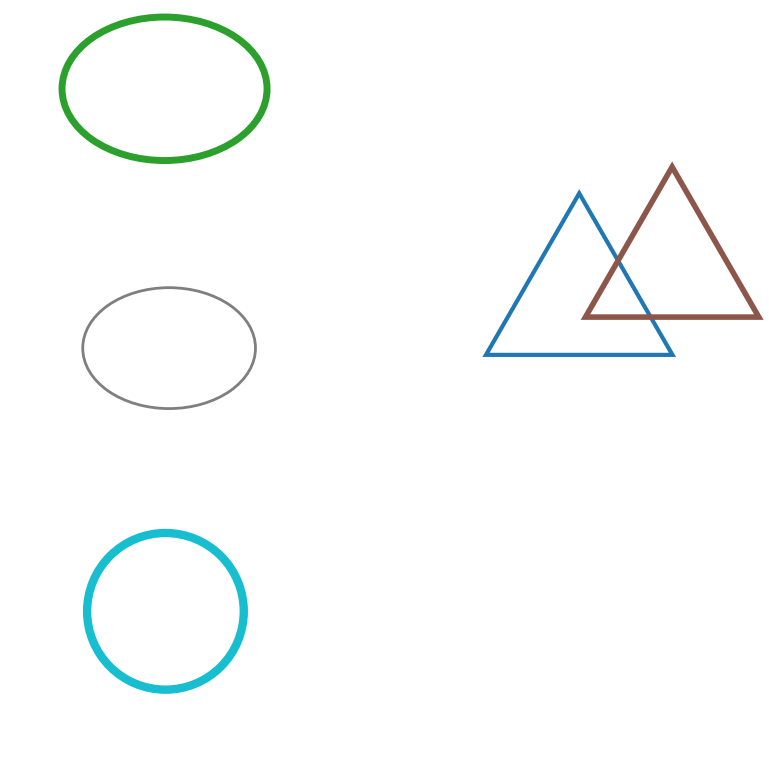[{"shape": "triangle", "thickness": 1.5, "radius": 0.7, "center": [0.752, 0.609]}, {"shape": "oval", "thickness": 2.5, "radius": 0.67, "center": [0.214, 0.885]}, {"shape": "triangle", "thickness": 2, "radius": 0.65, "center": [0.873, 0.653]}, {"shape": "oval", "thickness": 1, "radius": 0.56, "center": [0.22, 0.548]}, {"shape": "circle", "thickness": 3, "radius": 0.51, "center": [0.215, 0.206]}]